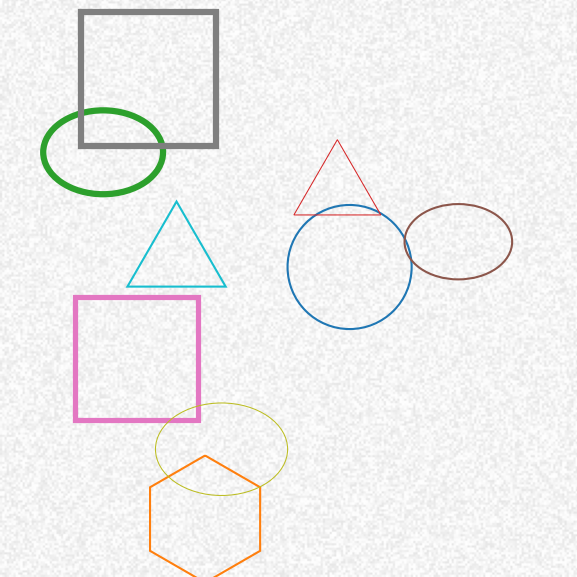[{"shape": "circle", "thickness": 1, "radius": 0.54, "center": [0.605, 0.537]}, {"shape": "hexagon", "thickness": 1, "radius": 0.55, "center": [0.355, 0.1]}, {"shape": "oval", "thickness": 3, "radius": 0.52, "center": [0.179, 0.735]}, {"shape": "triangle", "thickness": 0.5, "radius": 0.43, "center": [0.584, 0.67]}, {"shape": "oval", "thickness": 1, "radius": 0.47, "center": [0.794, 0.581]}, {"shape": "square", "thickness": 2.5, "radius": 0.53, "center": [0.236, 0.378]}, {"shape": "square", "thickness": 3, "radius": 0.58, "center": [0.257, 0.863]}, {"shape": "oval", "thickness": 0.5, "radius": 0.57, "center": [0.384, 0.221]}, {"shape": "triangle", "thickness": 1, "radius": 0.49, "center": [0.306, 0.552]}]